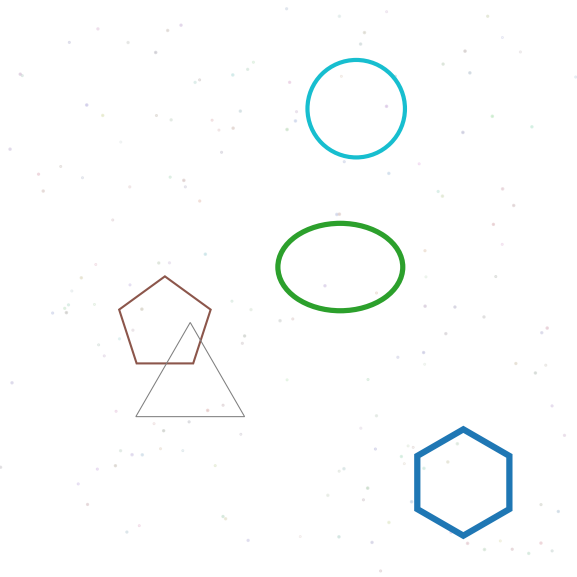[{"shape": "hexagon", "thickness": 3, "radius": 0.46, "center": [0.802, 0.164]}, {"shape": "oval", "thickness": 2.5, "radius": 0.54, "center": [0.589, 0.537]}, {"shape": "pentagon", "thickness": 1, "radius": 0.42, "center": [0.286, 0.437]}, {"shape": "triangle", "thickness": 0.5, "radius": 0.54, "center": [0.329, 0.332]}, {"shape": "circle", "thickness": 2, "radius": 0.42, "center": [0.617, 0.811]}]